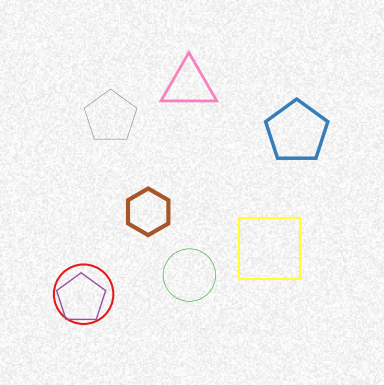[{"shape": "circle", "thickness": 1.5, "radius": 0.39, "center": [0.217, 0.236]}, {"shape": "pentagon", "thickness": 2.5, "radius": 0.42, "center": [0.771, 0.658]}, {"shape": "circle", "thickness": 0.5, "radius": 0.34, "center": [0.492, 0.286]}, {"shape": "pentagon", "thickness": 1, "radius": 0.33, "center": [0.211, 0.225]}, {"shape": "square", "thickness": 1.5, "radius": 0.39, "center": [0.701, 0.355]}, {"shape": "hexagon", "thickness": 3, "radius": 0.3, "center": [0.385, 0.45]}, {"shape": "triangle", "thickness": 2, "radius": 0.42, "center": [0.491, 0.78]}, {"shape": "pentagon", "thickness": 0.5, "radius": 0.36, "center": [0.287, 0.697]}]